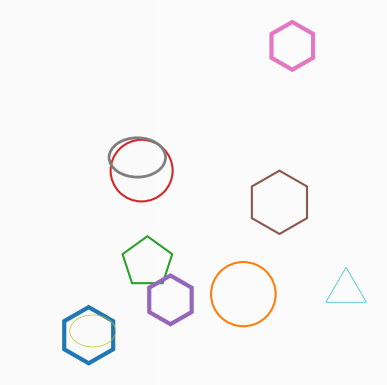[{"shape": "hexagon", "thickness": 3, "radius": 0.36, "center": [0.229, 0.129]}, {"shape": "circle", "thickness": 1.5, "radius": 0.42, "center": [0.628, 0.236]}, {"shape": "pentagon", "thickness": 1.5, "radius": 0.34, "center": [0.38, 0.319]}, {"shape": "circle", "thickness": 1.5, "radius": 0.4, "center": [0.365, 0.557]}, {"shape": "hexagon", "thickness": 3, "radius": 0.32, "center": [0.44, 0.221]}, {"shape": "hexagon", "thickness": 1.5, "radius": 0.41, "center": [0.721, 0.475]}, {"shape": "hexagon", "thickness": 3, "radius": 0.31, "center": [0.754, 0.881]}, {"shape": "oval", "thickness": 2, "radius": 0.36, "center": [0.354, 0.591]}, {"shape": "oval", "thickness": 0.5, "radius": 0.3, "center": [0.239, 0.14]}, {"shape": "triangle", "thickness": 0.5, "radius": 0.3, "center": [0.893, 0.245]}]